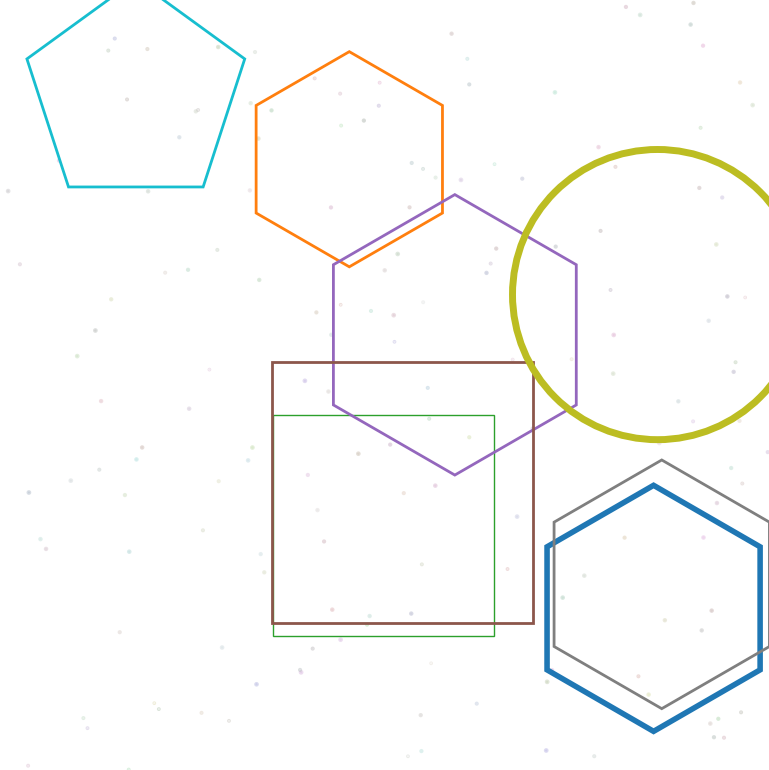[{"shape": "hexagon", "thickness": 2, "radius": 0.8, "center": [0.849, 0.21]}, {"shape": "hexagon", "thickness": 1, "radius": 0.7, "center": [0.454, 0.793]}, {"shape": "square", "thickness": 0.5, "radius": 0.72, "center": [0.498, 0.318]}, {"shape": "hexagon", "thickness": 1, "radius": 0.91, "center": [0.591, 0.565]}, {"shape": "square", "thickness": 1, "radius": 0.85, "center": [0.523, 0.361]}, {"shape": "hexagon", "thickness": 1, "radius": 0.81, "center": [0.859, 0.241]}, {"shape": "circle", "thickness": 2.5, "radius": 0.94, "center": [0.854, 0.617]}, {"shape": "pentagon", "thickness": 1, "radius": 0.74, "center": [0.176, 0.878]}]